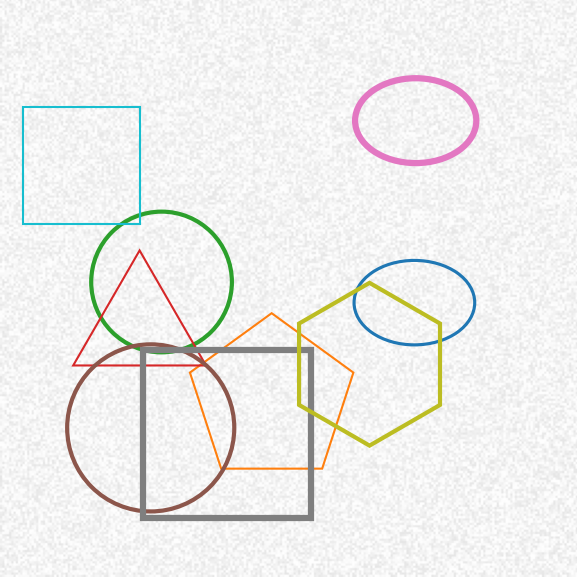[{"shape": "oval", "thickness": 1.5, "radius": 0.52, "center": [0.718, 0.475]}, {"shape": "pentagon", "thickness": 1, "radius": 0.74, "center": [0.47, 0.308]}, {"shape": "circle", "thickness": 2, "radius": 0.61, "center": [0.28, 0.511]}, {"shape": "triangle", "thickness": 1, "radius": 0.66, "center": [0.242, 0.433]}, {"shape": "circle", "thickness": 2, "radius": 0.72, "center": [0.261, 0.258]}, {"shape": "oval", "thickness": 3, "radius": 0.52, "center": [0.72, 0.79]}, {"shape": "square", "thickness": 3, "radius": 0.73, "center": [0.393, 0.248]}, {"shape": "hexagon", "thickness": 2, "radius": 0.7, "center": [0.64, 0.368]}, {"shape": "square", "thickness": 1, "radius": 0.51, "center": [0.141, 0.713]}]